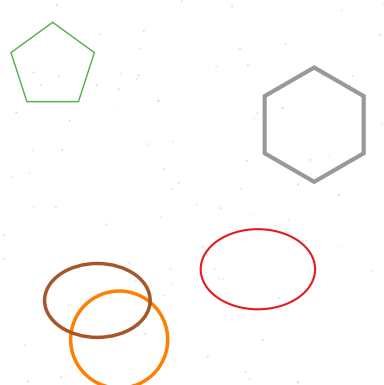[{"shape": "oval", "thickness": 1.5, "radius": 0.74, "center": [0.67, 0.301]}, {"shape": "pentagon", "thickness": 1, "radius": 0.57, "center": [0.137, 0.828]}, {"shape": "circle", "thickness": 2.5, "radius": 0.63, "center": [0.31, 0.118]}, {"shape": "oval", "thickness": 2.5, "radius": 0.69, "center": [0.253, 0.22]}, {"shape": "hexagon", "thickness": 3, "radius": 0.74, "center": [0.816, 0.676]}]